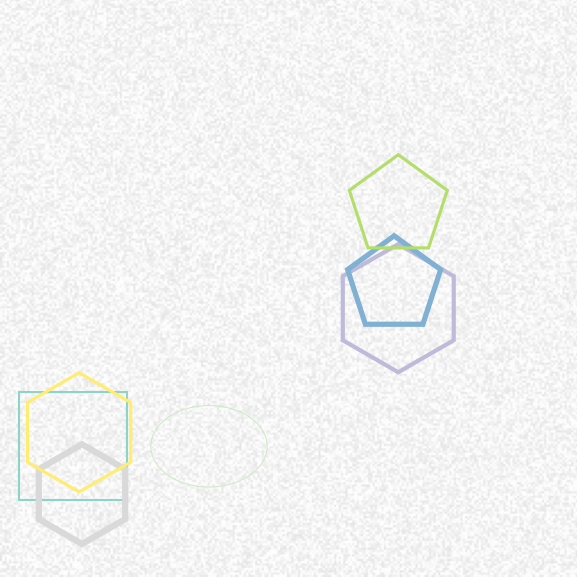[{"shape": "square", "thickness": 1, "radius": 0.47, "center": [0.126, 0.226]}, {"shape": "hexagon", "thickness": 2, "radius": 0.55, "center": [0.69, 0.465]}, {"shape": "pentagon", "thickness": 2.5, "radius": 0.42, "center": [0.682, 0.506]}, {"shape": "pentagon", "thickness": 1.5, "radius": 0.45, "center": [0.69, 0.642]}, {"shape": "hexagon", "thickness": 3, "radius": 0.43, "center": [0.142, 0.143]}, {"shape": "oval", "thickness": 0.5, "radius": 0.5, "center": [0.362, 0.226]}, {"shape": "hexagon", "thickness": 1.5, "radius": 0.52, "center": [0.137, 0.251]}]